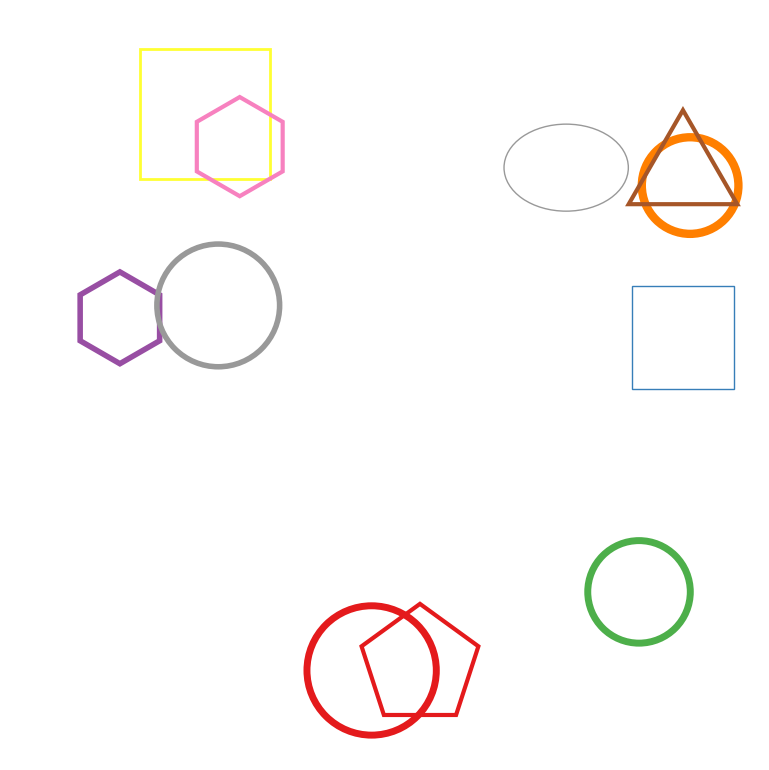[{"shape": "pentagon", "thickness": 1.5, "radius": 0.4, "center": [0.545, 0.136]}, {"shape": "circle", "thickness": 2.5, "radius": 0.42, "center": [0.483, 0.129]}, {"shape": "square", "thickness": 0.5, "radius": 0.33, "center": [0.887, 0.562]}, {"shape": "circle", "thickness": 2.5, "radius": 0.33, "center": [0.83, 0.231]}, {"shape": "hexagon", "thickness": 2, "radius": 0.3, "center": [0.156, 0.587]}, {"shape": "circle", "thickness": 3, "radius": 0.31, "center": [0.896, 0.759]}, {"shape": "square", "thickness": 1, "radius": 0.42, "center": [0.266, 0.852]}, {"shape": "triangle", "thickness": 1.5, "radius": 0.41, "center": [0.887, 0.776]}, {"shape": "hexagon", "thickness": 1.5, "radius": 0.32, "center": [0.311, 0.81]}, {"shape": "circle", "thickness": 2, "radius": 0.4, "center": [0.283, 0.603]}, {"shape": "oval", "thickness": 0.5, "radius": 0.4, "center": [0.735, 0.782]}]